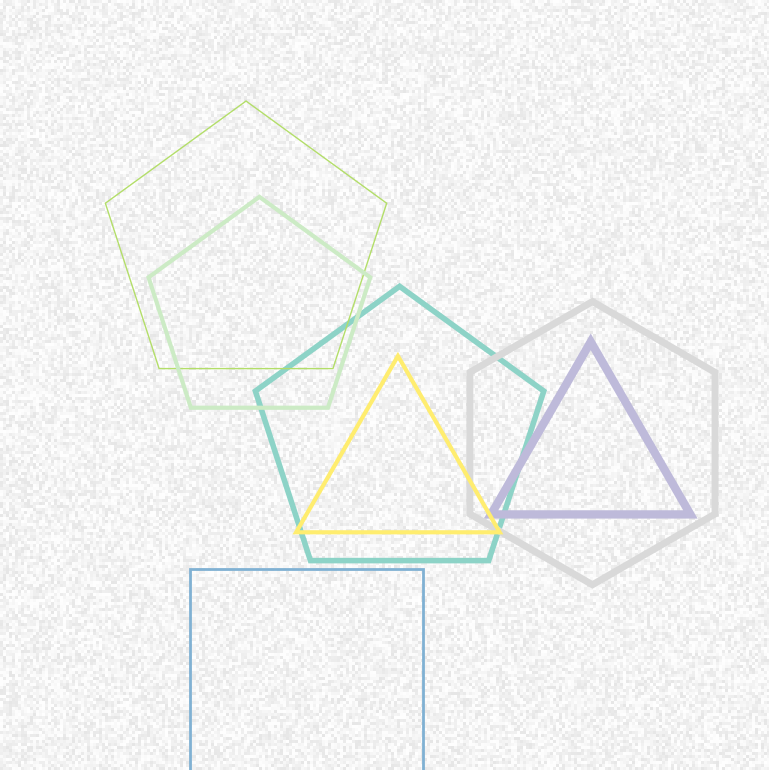[{"shape": "pentagon", "thickness": 2, "radius": 0.98, "center": [0.519, 0.431]}, {"shape": "triangle", "thickness": 3, "radius": 0.75, "center": [0.767, 0.407]}, {"shape": "square", "thickness": 1, "radius": 0.75, "center": [0.398, 0.11]}, {"shape": "pentagon", "thickness": 0.5, "radius": 0.96, "center": [0.32, 0.677]}, {"shape": "hexagon", "thickness": 2.5, "radius": 0.92, "center": [0.769, 0.424]}, {"shape": "pentagon", "thickness": 1.5, "radius": 0.76, "center": [0.337, 0.593]}, {"shape": "triangle", "thickness": 1.5, "radius": 0.76, "center": [0.517, 0.385]}]